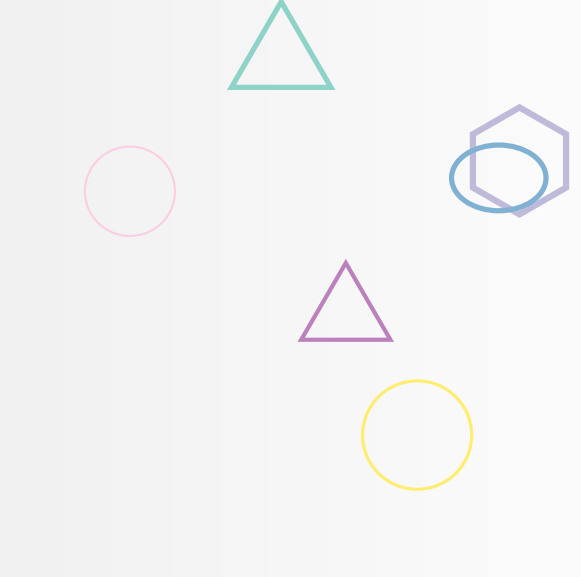[{"shape": "triangle", "thickness": 2.5, "radius": 0.49, "center": [0.484, 0.897]}, {"shape": "hexagon", "thickness": 3, "radius": 0.46, "center": [0.894, 0.721]}, {"shape": "oval", "thickness": 2.5, "radius": 0.41, "center": [0.858, 0.691]}, {"shape": "circle", "thickness": 1, "radius": 0.39, "center": [0.224, 0.668]}, {"shape": "triangle", "thickness": 2, "radius": 0.44, "center": [0.595, 0.455]}, {"shape": "circle", "thickness": 1.5, "radius": 0.47, "center": [0.718, 0.246]}]